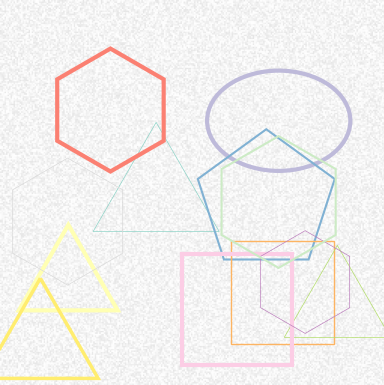[{"shape": "triangle", "thickness": 0.5, "radius": 0.95, "center": [0.406, 0.493]}, {"shape": "triangle", "thickness": 3, "radius": 0.74, "center": [0.177, 0.268]}, {"shape": "oval", "thickness": 3, "radius": 0.93, "center": [0.724, 0.686]}, {"shape": "hexagon", "thickness": 3, "radius": 0.8, "center": [0.287, 0.714]}, {"shape": "pentagon", "thickness": 1.5, "radius": 0.93, "center": [0.692, 0.477]}, {"shape": "square", "thickness": 1, "radius": 0.67, "center": [0.734, 0.241]}, {"shape": "triangle", "thickness": 0.5, "radius": 0.8, "center": [0.876, 0.203]}, {"shape": "square", "thickness": 3, "radius": 0.72, "center": [0.616, 0.196]}, {"shape": "hexagon", "thickness": 0.5, "radius": 0.82, "center": [0.176, 0.424]}, {"shape": "hexagon", "thickness": 0.5, "radius": 0.67, "center": [0.793, 0.267]}, {"shape": "hexagon", "thickness": 1.5, "radius": 0.86, "center": [0.724, 0.475]}, {"shape": "triangle", "thickness": 2.5, "radius": 0.87, "center": [0.105, 0.104]}]